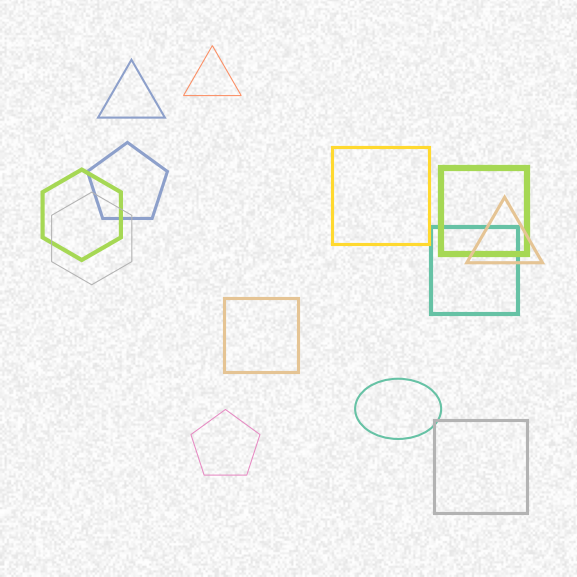[{"shape": "oval", "thickness": 1, "radius": 0.37, "center": [0.689, 0.291]}, {"shape": "square", "thickness": 2, "radius": 0.38, "center": [0.822, 0.531]}, {"shape": "triangle", "thickness": 0.5, "radius": 0.29, "center": [0.368, 0.862]}, {"shape": "pentagon", "thickness": 1.5, "radius": 0.36, "center": [0.221, 0.68]}, {"shape": "triangle", "thickness": 1, "radius": 0.33, "center": [0.228, 0.829]}, {"shape": "pentagon", "thickness": 0.5, "radius": 0.31, "center": [0.39, 0.227]}, {"shape": "hexagon", "thickness": 2, "radius": 0.39, "center": [0.142, 0.627]}, {"shape": "square", "thickness": 3, "radius": 0.37, "center": [0.838, 0.634]}, {"shape": "square", "thickness": 1.5, "radius": 0.42, "center": [0.659, 0.661]}, {"shape": "square", "thickness": 1.5, "radius": 0.32, "center": [0.452, 0.419]}, {"shape": "triangle", "thickness": 1.5, "radius": 0.38, "center": [0.874, 0.582]}, {"shape": "square", "thickness": 1.5, "radius": 0.4, "center": [0.832, 0.191]}, {"shape": "hexagon", "thickness": 0.5, "radius": 0.4, "center": [0.159, 0.586]}]